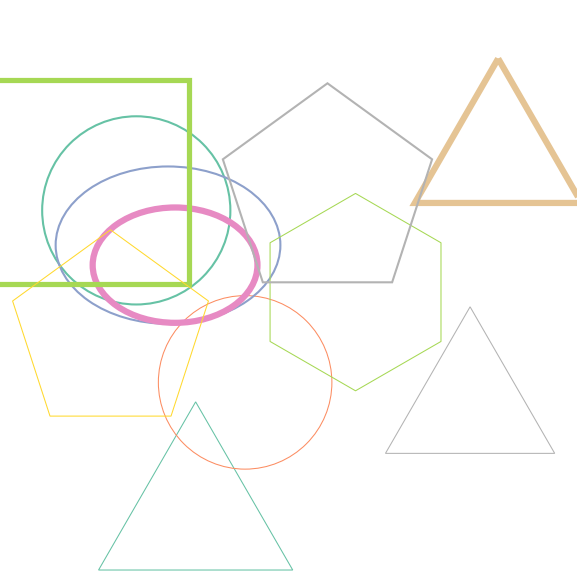[{"shape": "circle", "thickness": 1, "radius": 0.81, "center": [0.236, 0.635]}, {"shape": "triangle", "thickness": 0.5, "radius": 0.97, "center": [0.339, 0.109]}, {"shape": "circle", "thickness": 0.5, "radius": 0.75, "center": [0.424, 0.337]}, {"shape": "oval", "thickness": 1, "radius": 0.97, "center": [0.291, 0.575]}, {"shape": "oval", "thickness": 3, "radius": 0.71, "center": [0.303, 0.54]}, {"shape": "hexagon", "thickness": 0.5, "radius": 0.85, "center": [0.616, 0.493]}, {"shape": "square", "thickness": 2.5, "radius": 0.88, "center": [0.15, 0.685]}, {"shape": "pentagon", "thickness": 0.5, "radius": 0.89, "center": [0.191, 0.423]}, {"shape": "triangle", "thickness": 3, "radius": 0.83, "center": [0.863, 0.731]}, {"shape": "triangle", "thickness": 0.5, "radius": 0.85, "center": [0.814, 0.299]}, {"shape": "pentagon", "thickness": 1, "radius": 0.95, "center": [0.567, 0.664]}]